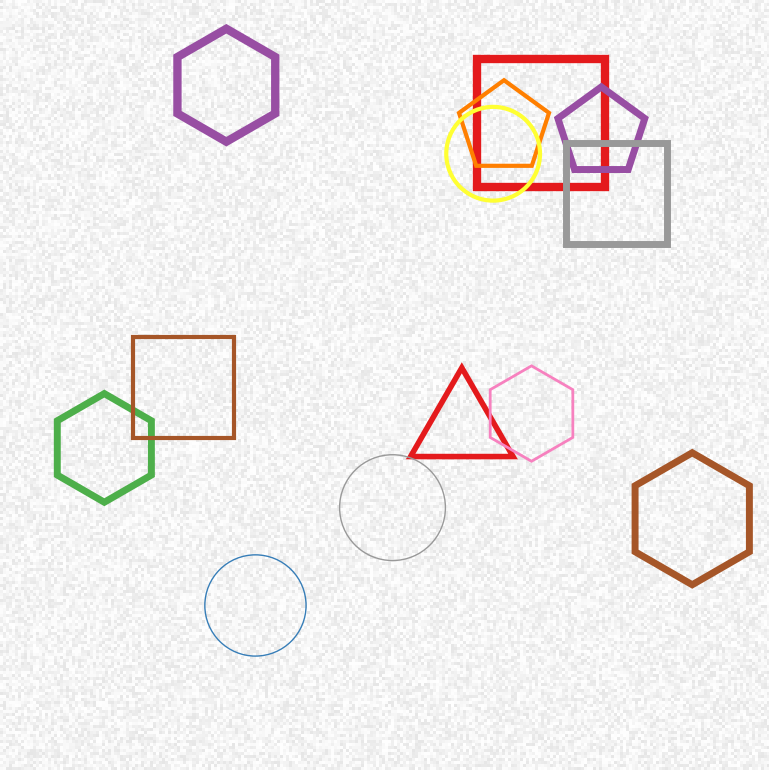[{"shape": "triangle", "thickness": 2, "radius": 0.38, "center": [0.6, 0.445]}, {"shape": "square", "thickness": 3, "radius": 0.42, "center": [0.703, 0.84]}, {"shape": "circle", "thickness": 0.5, "radius": 0.33, "center": [0.332, 0.214]}, {"shape": "hexagon", "thickness": 2.5, "radius": 0.35, "center": [0.136, 0.418]}, {"shape": "hexagon", "thickness": 3, "radius": 0.37, "center": [0.294, 0.889]}, {"shape": "pentagon", "thickness": 2.5, "radius": 0.3, "center": [0.781, 0.828]}, {"shape": "pentagon", "thickness": 1.5, "radius": 0.31, "center": [0.655, 0.834]}, {"shape": "circle", "thickness": 1.5, "radius": 0.3, "center": [0.64, 0.8]}, {"shape": "hexagon", "thickness": 2.5, "radius": 0.43, "center": [0.899, 0.326]}, {"shape": "square", "thickness": 1.5, "radius": 0.33, "center": [0.239, 0.497]}, {"shape": "hexagon", "thickness": 1, "radius": 0.31, "center": [0.69, 0.463]}, {"shape": "circle", "thickness": 0.5, "radius": 0.34, "center": [0.51, 0.341]}, {"shape": "square", "thickness": 2.5, "radius": 0.33, "center": [0.8, 0.748]}]